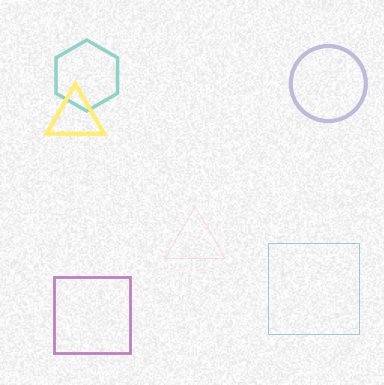[{"shape": "hexagon", "thickness": 2.5, "radius": 0.46, "center": [0.225, 0.804]}, {"shape": "circle", "thickness": 3, "radius": 0.49, "center": [0.853, 0.783]}, {"shape": "square", "thickness": 0.5, "radius": 0.59, "center": [0.813, 0.251]}, {"shape": "triangle", "thickness": 0.5, "radius": 0.45, "center": [0.507, 0.374]}, {"shape": "square", "thickness": 2, "radius": 0.49, "center": [0.239, 0.182]}, {"shape": "triangle", "thickness": 3, "radius": 0.43, "center": [0.196, 0.696]}]